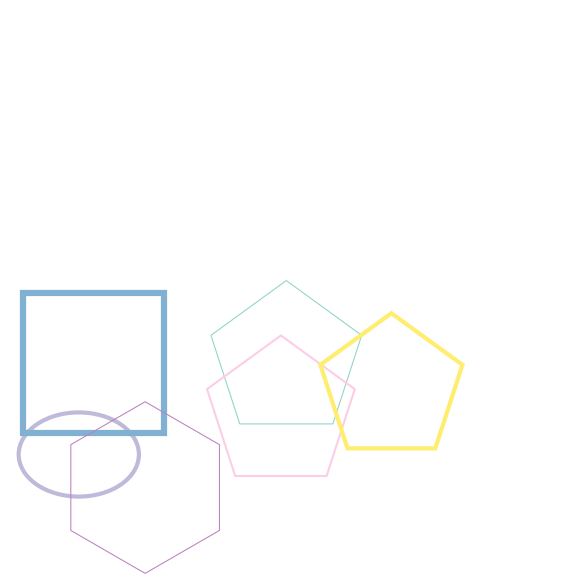[{"shape": "pentagon", "thickness": 0.5, "radius": 0.69, "center": [0.496, 0.376]}, {"shape": "oval", "thickness": 2, "radius": 0.52, "center": [0.136, 0.212]}, {"shape": "square", "thickness": 3, "radius": 0.61, "center": [0.162, 0.37]}, {"shape": "pentagon", "thickness": 1, "radius": 0.67, "center": [0.486, 0.284]}, {"shape": "hexagon", "thickness": 0.5, "radius": 0.74, "center": [0.251, 0.155]}, {"shape": "pentagon", "thickness": 2, "radius": 0.65, "center": [0.678, 0.327]}]